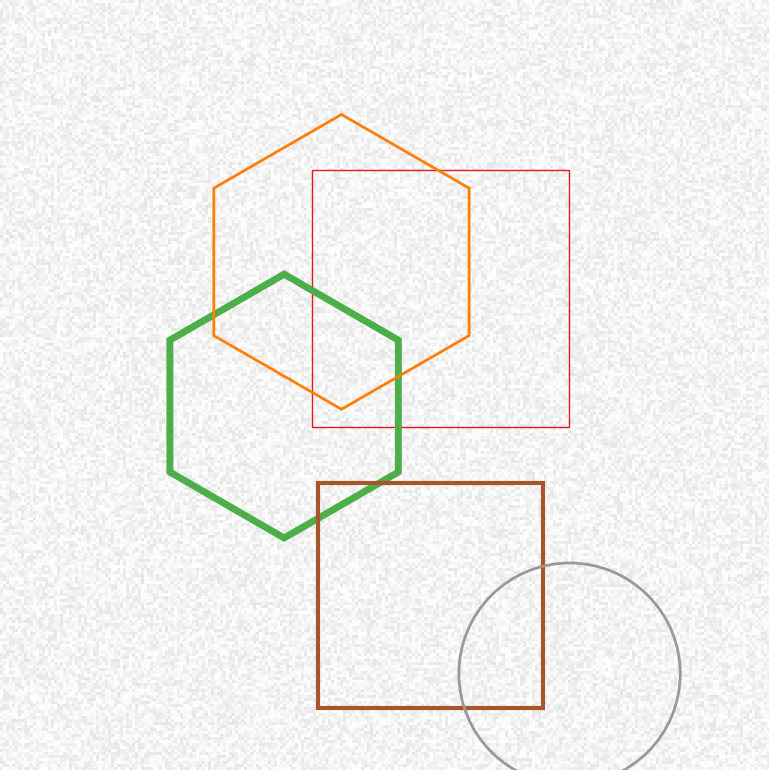[{"shape": "square", "thickness": 0.5, "radius": 0.83, "center": [0.572, 0.613]}, {"shape": "hexagon", "thickness": 2.5, "radius": 0.86, "center": [0.369, 0.473]}, {"shape": "hexagon", "thickness": 1, "radius": 0.96, "center": [0.443, 0.66]}, {"shape": "square", "thickness": 1.5, "radius": 0.73, "center": [0.559, 0.226]}, {"shape": "circle", "thickness": 1, "radius": 0.72, "center": [0.74, 0.125]}]